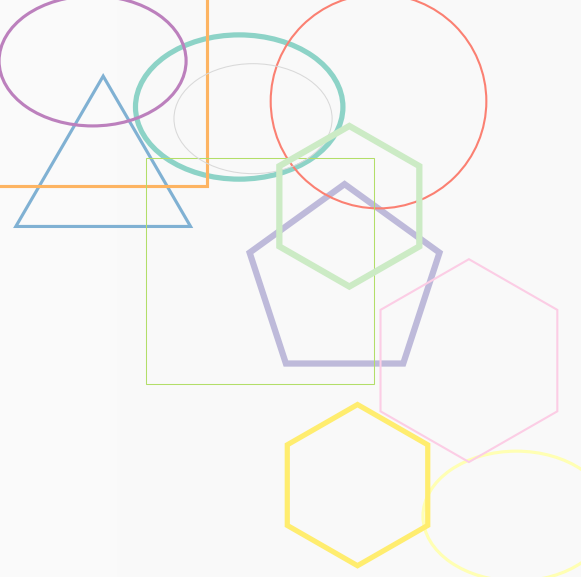[{"shape": "oval", "thickness": 2.5, "radius": 0.89, "center": [0.412, 0.814]}, {"shape": "oval", "thickness": 1.5, "radius": 0.8, "center": [0.888, 0.105]}, {"shape": "pentagon", "thickness": 3, "radius": 0.86, "center": [0.593, 0.509]}, {"shape": "circle", "thickness": 1, "radius": 0.93, "center": [0.651, 0.824]}, {"shape": "triangle", "thickness": 1.5, "radius": 0.87, "center": [0.178, 0.694]}, {"shape": "square", "thickness": 1.5, "radius": 0.92, "center": [0.173, 0.861]}, {"shape": "square", "thickness": 0.5, "radius": 0.98, "center": [0.448, 0.53]}, {"shape": "hexagon", "thickness": 1, "radius": 0.88, "center": [0.807, 0.375]}, {"shape": "oval", "thickness": 0.5, "radius": 0.68, "center": [0.435, 0.794]}, {"shape": "oval", "thickness": 1.5, "radius": 0.8, "center": [0.159, 0.894]}, {"shape": "hexagon", "thickness": 3, "radius": 0.7, "center": [0.601, 0.642]}, {"shape": "hexagon", "thickness": 2.5, "radius": 0.7, "center": [0.615, 0.159]}]